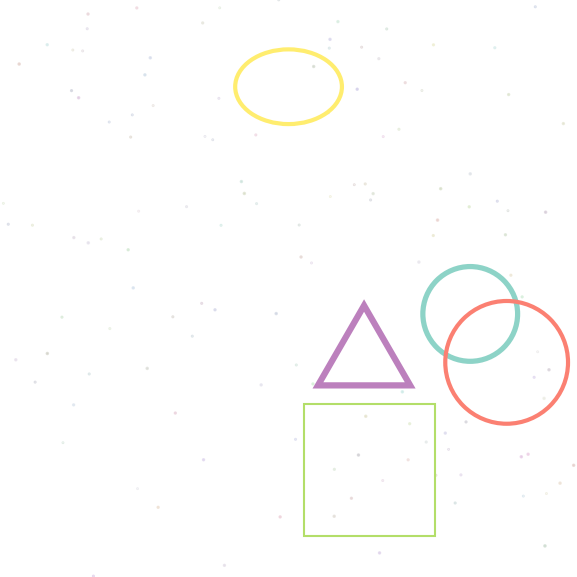[{"shape": "circle", "thickness": 2.5, "radius": 0.41, "center": [0.814, 0.456]}, {"shape": "circle", "thickness": 2, "radius": 0.53, "center": [0.877, 0.372]}, {"shape": "square", "thickness": 1, "radius": 0.57, "center": [0.64, 0.185]}, {"shape": "triangle", "thickness": 3, "radius": 0.46, "center": [0.63, 0.378]}, {"shape": "oval", "thickness": 2, "radius": 0.46, "center": [0.5, 0.849]}]